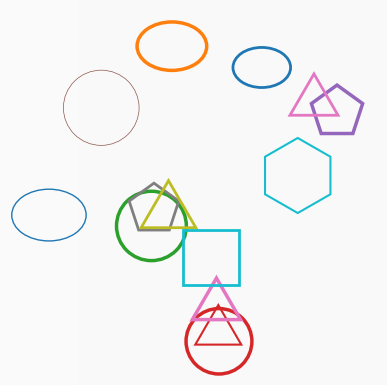[{"shape": "oval", "thickness": 1, "radius": 0.48, "center": [0.126, 0.441]}, {"shape": "oval", "thickness": 2, "radius": 0.37, "center": [0.676, 0.825]}, {"shape": "oval", "thickness": 2.5, "radius": 0.45, "center": [0.444, 0.88]}, {"shape": "circle", "thickness": 2.5, "radius": 0.45, "center": [0.391, 0.413]}, {"shape": "triangle", "thickness": 1.5, "radius": 0.34, "center": [0.563, 0.139]}, {"shape": "circle", "thickness": 2.5, "radius": 0.42, "center": [0.565, 0.114]}, {"shape": "pentagon", "thickness": 2.5, "radius": 0.35, "center": [0.87, 0.709]}, {"shape": "circle", "thickness": 0.5, "radius": 0.49, "center": [0.261, 0.72]}, {"shape": "triangle", "thickness": 2.5, "radius": 0.36, "center": [0.559, 0.206]}, {"shape": "triangle", "thickness": 2, "radius": 0.36, "center": [0.81, 0.736]}, {"shape": "pentagon", "thickness": 2, "radius": 0.34, "center": [0.397, 0.457]}, {"shape": "triangle", "thickness": 2, "radius": 0.41, "center": [0.435, 0.449]}, {"shape": "hexagon", "thickness": 1.5, "radius": 0.49, "center": [0.768, 0.544]}, {"shape": "square", "thickness": 2, "radius": 0.36, "center": [0.544, 0.331]}]